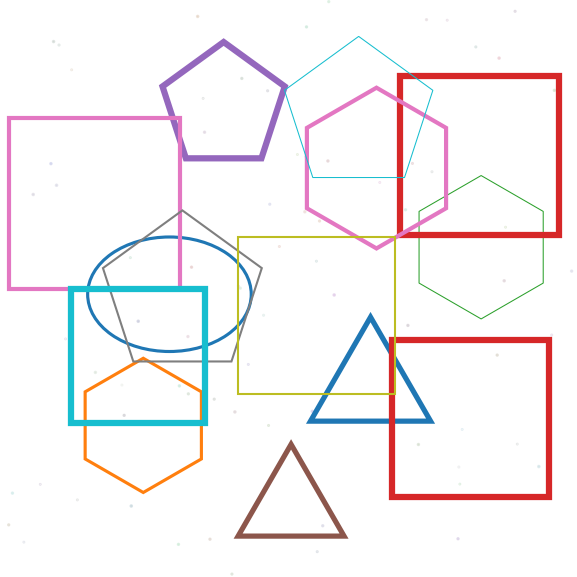[{"shape": "triangle", "thickness": 2.5, "radius": 0.6, "center": [0.642, 0.33]}, {"shape": "oval", "thickness": 1.5, "radius": 0.71, "center": [0.293, 0.49]}, {"shape": "hexagon", "thickness": 1.5, "radius": 0.58, "center": [0.248, 0.263]}, {"shape": "hexagon", "thickness": 0.5, "radius": 0.62, "center": [0.833, 0.571]}, {"shape": "square", "thickness": 3, "radius": 0.69, "center": [0.829, 0.731]}, {"shape": "square", "thickness": 3, "radius": 0.68, "center": [0.815, 0.274]}, {"shape": "pentagon", "thickness": 3, "radius": 0.56, "center": [0.387, 0.815]}, {"shape": "triangle", "thickness": 2.5, "radius": 0.53, "center": [0.504, 0.124]}, {"shape": "hexagon", "thickness": 2, "radius": 0.7, "center": [0.652, 0.708]}, {"shape": "square", "thickness": 2, "radius": 0.74, "center": [0.164, 0.647]}, {"shape": "pentagon", "thickness": 1, "radius": 0.72, "center": [0.316, 0.49]}, {"shape": "square", "thickness": 1, "radius": 0.68, "center": [0.548, 0.453]}, {"shape": "square", "thickness": 3, "radius": 0.58, "center": [0.24, 0.383]}, {"shape": "pentagon", "thickness": 0.5, "radius": 0.68, "center": [0.621, 0.801]}]